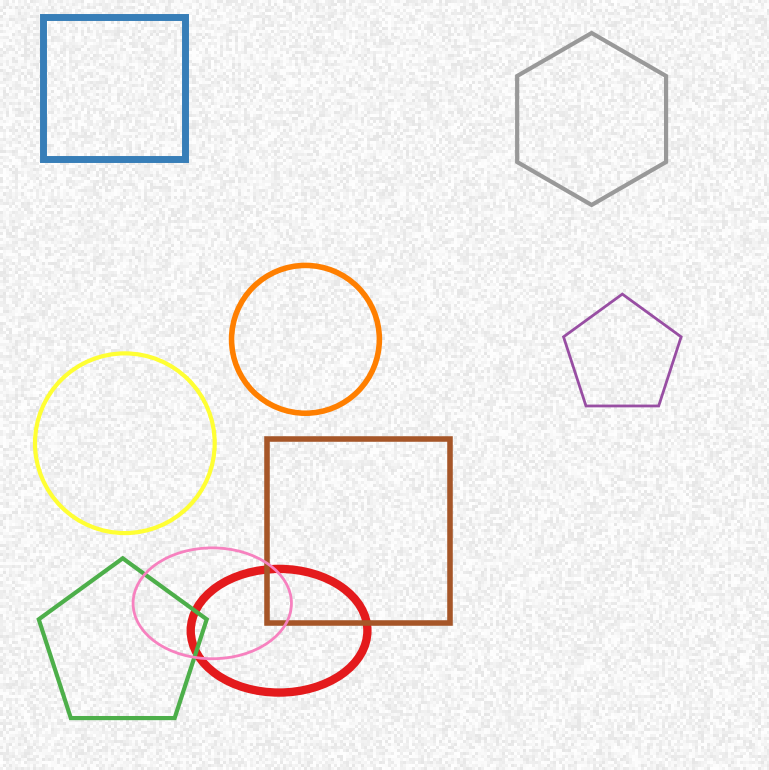[{"shape": "oval", "thickness": 3, "radius": 0.57, "center": [0.362, 0.181]}, {"shape": "square", "thickness": 2.5, "radius": 0.46, "center": [0.148, 0.886]}, {"shape": "pentagon", "thickness": 1.5, "radius": 0.57, "center": [0.159, 0.16]}, {"shape": "pentagon", "thickness": 1, "radius": 0.4, "center": [0.808, 0.538]}, {"shape": "circle", "thickness": 2, "radius": 0.48, "center": [0.397, 0.559]}, {"shape": "circle", "thickness": 1.5, "radius": 0.58, "center": [0.162, 0.424]}, {"shape": "square", "thickness": 2, "radius": 0.6, "center": [0.465, 0.31]}, {"shape": "oval", "thickness": 1, "radius": 0.51, "center": [0.276, 0.216]}, {"shape": "hexagon", "thickness": 1.5, "radius": 0.56, "center": [0.768, 0.845]}]